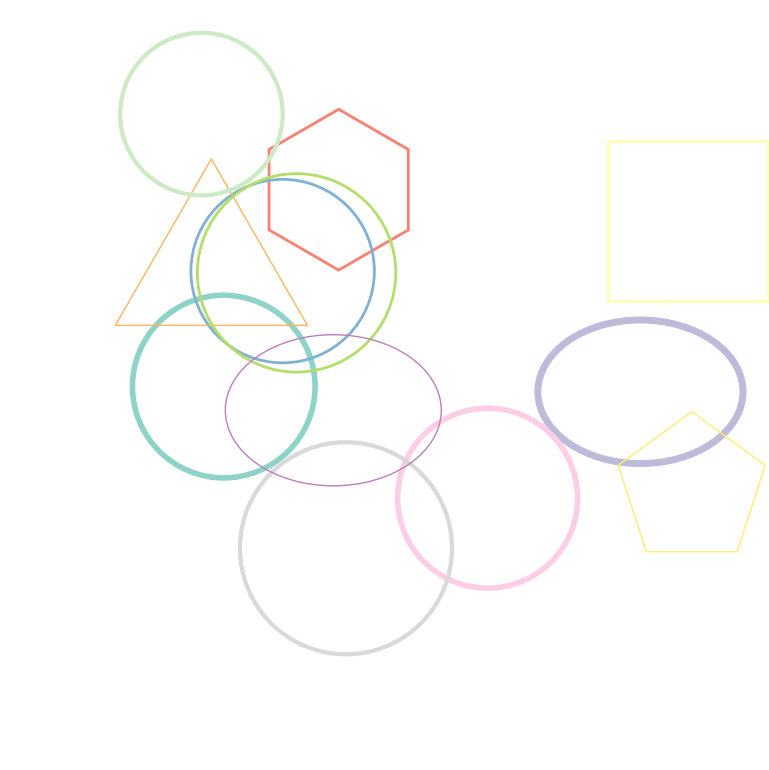[{"shape": "circle", "thickness": 2, "radius": 0.59, "center": [0.291, 0.498]}, {"shape": "square", "thickness": 1, "radius": 0.52, "center": [0.893, 0.713]}, {"shape": "oval", "thickness": 2.5, "radius": 0.67, "center": [0.832, 0.491]}, {"shape": "hexagon", "thickness": 1, "radius": 0.52, "center": [0.44, 0.754]}, {"shape": "circle", "thickness": 1, "radius": 0.6, "center": [0.367, 0.648]}, {"shape": "triangle", "thickness": 0.5, "radius": 0.72, "center": [0.274, 0.65]}, {"shape": "circle", "thickness": 1, "radius": 0.64, "center": [0.385, 0.646]}, {"shape": "circle", "thickness": 2, "radius": 0.58, "center": [0.633, 0.353]}, {"shape": "circle", "thickness": 1.5, "radius": 0.69, "center": [0.449, 0.288]}, {"shape": "oval", "thickness": 0.5, "radius": 0.7, "center": [0.433, 0.467]}, {"shape": "circle", "thickness": 1.5, "radius": 0.53, "center": [0.262, 0.852]}, {"shape": "pentagon", "thickness": 0.5, "radius": 0.5, "center": [0.898, 0.365]}]